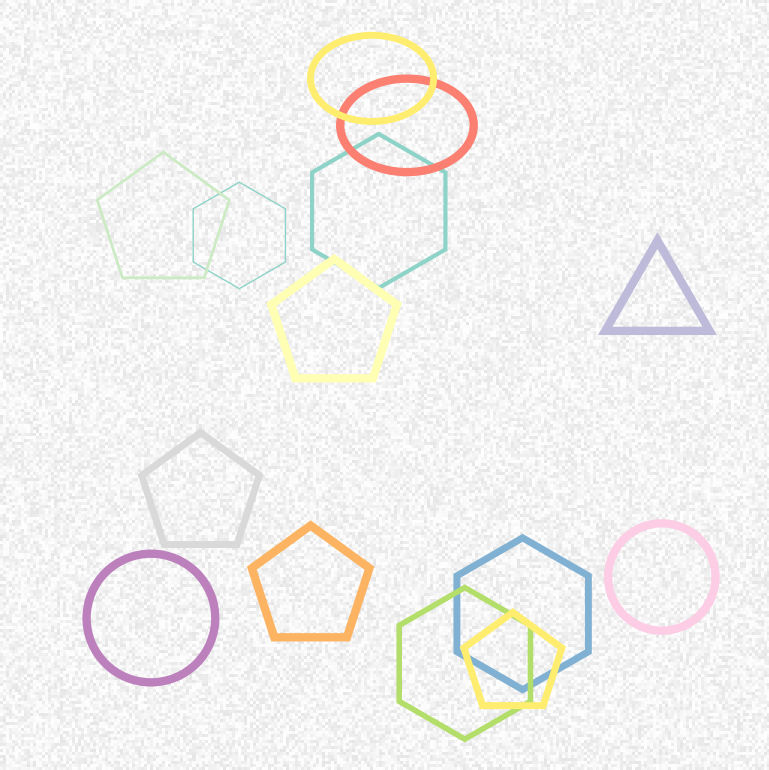[{"shape": "hexagon", "thickness": 1.5, "radius": 0.5, "center": [0.492, 0.726]}, {"shape": "hexagon", "thickness": 0.5, "radius": 0.35, "center": [0.311, 0.694]}, {"shape": "pentagon", "thickness": 3, "radius": 0.43, "center": [0.434, 0.578]}, {"shape": "triangle", "thickness": 3, "radius": 0.39, "center": [0.854, 0.609]}, {"shape": "oval", "thickness": 3, "radius": 0.43, "center": [0.529, 0.837]}, {"shape": "hexagon", "thickness": 2.5, "radius": 0.49, "center": [0.679, 0.203]}, {"shape": "pentagon", "thickness": 3, "radius": 0.4, "center": [0.403, 0.237]}, {"shape": "hexagon", "thickness": 2, "radius": 0.49, "center": [0.604, 0.138]}, {"shape": "circle", "thickness": 3, "radius": 0.35, "center": [0.859, 0.251]}, {"shape": "pentagon", "thickness": 2.5, "radius": 0.4, "center": [0.26, 0.358]}, {"shape": "circle", "thickness": 3, "radius": 0.42, "center": [0.196, 0.197]}, {"shape": "pentagon", "thickness": 1, "radius": 0.45, "center": [0.212, 0.712]}, {"shape": "oval", "thickness": 2.5, "radius": 0.4, "center": [0.483, 0.898]}, {"shape": "pentagon", "thickness": 2.5, "radius": 0.33, "center": [0.666, 0.138]}]